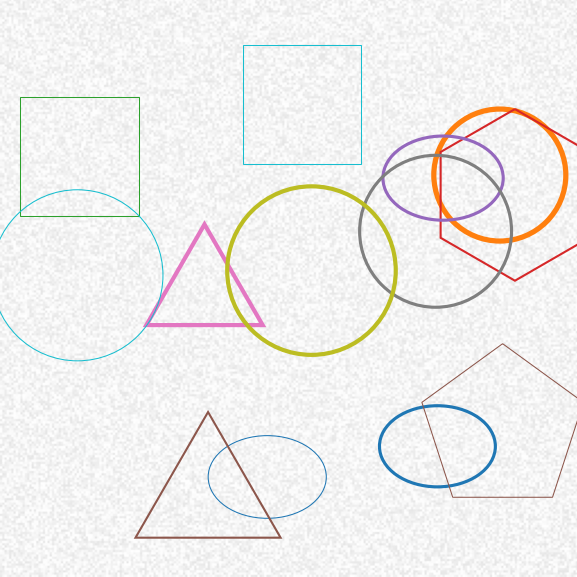[{"shape": "oval", "thickness": 1.5, "radius": 0.5, "center": [0.757, 0.226]}, {"shape": "oval", "thickness": 0.5, "radius": 0.51, "center": [0.463, 0.173]}, {"shape": "circle", "thickness": 2.5, "radius": 0.57, "center": [0.865, 0.696]}, {"shape": "square", "thickness": 0.5, "radius": 0.51, "center": [0.138, 0.729]}, {"shape": "hexagon", "thickness": 1, "radius": 0.74, "center": [0.892, 0.662]}, {"shape": "oval", "thickness": 1.5, "radius": 0.52, "center": [0.767, 0.691]}, {"shape": "pentagon", "thickness": 0.5, "radius": 0.73, "center": [0.87, 0.257]}, {"shape": "triangle", "thickness": 1, "radius": 0.73, "center": [0.36, 0.141]}, {"shape": "triangle", "thickness": 2, "radius": 0.58, "center": [0.354, 0.494]}, {"shape": "circle", "thickness": 1.5, "radius": 0.66, "center": [0.754, 0.599]}, {"shape": "circle", "thickness": 2, "radius": 0.73, "center": [0.539, 0.531]}, {"shape": "circle", "thickness": 0.5, "radius": 0.74, "center": [0.134, 0.522]}, {"shape": "square", "thickness": 0.5, "radius": 0.51, "center": [0.523, 0.818]}]